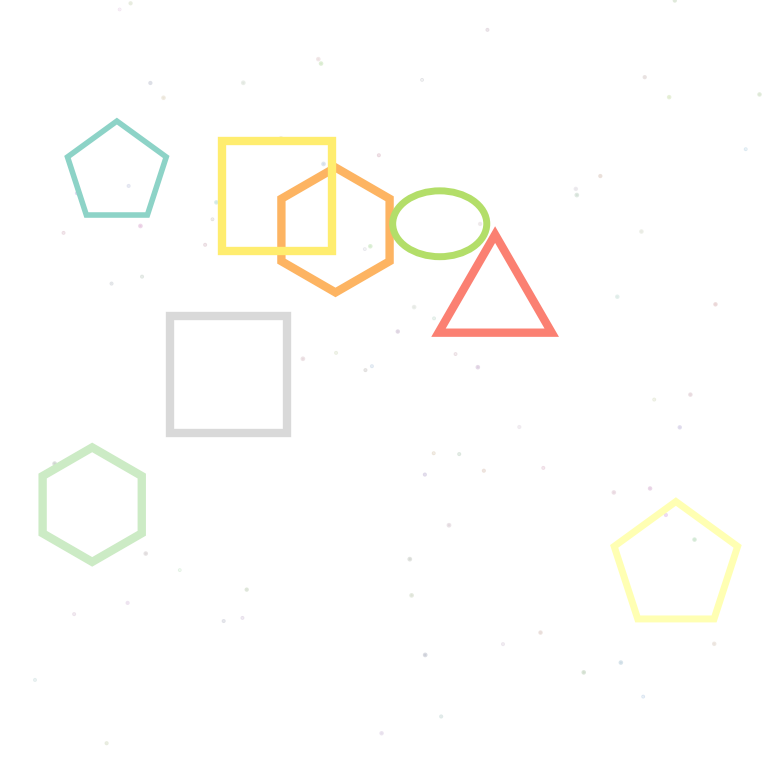[{"shape": "pentagon", "thickness": 2, "radius": 0.34, "center": [0.152, 0.775]}, {"shape": "pentagon", "thickness": 2.5, "radius": 0.42, "center": [0.878, 0.264]}, {"shape": "triangle", "thickness": 3, "radius": 0.42, "center": [0.643, 0.61]}, {"shape": "hexagon", "thickness": 3, "radius": 0.41, "center": [0.436, 0.701]}, {"shape": "oval", "thickness": 2.5, "radius": 0.31, "center": [0.571, 0.709]}, {"shape": "square", "thickness": 3, "radius": 0.38, "center": [0.297, 0.514]}, {"shape": "hexagon", "thickness": 3, "radius": 0.37, "center": [0.12, 0.345]}, {"shape": "square", "thickness": 3, "radius": 0.36, "center": [0.359, 0.746]}]